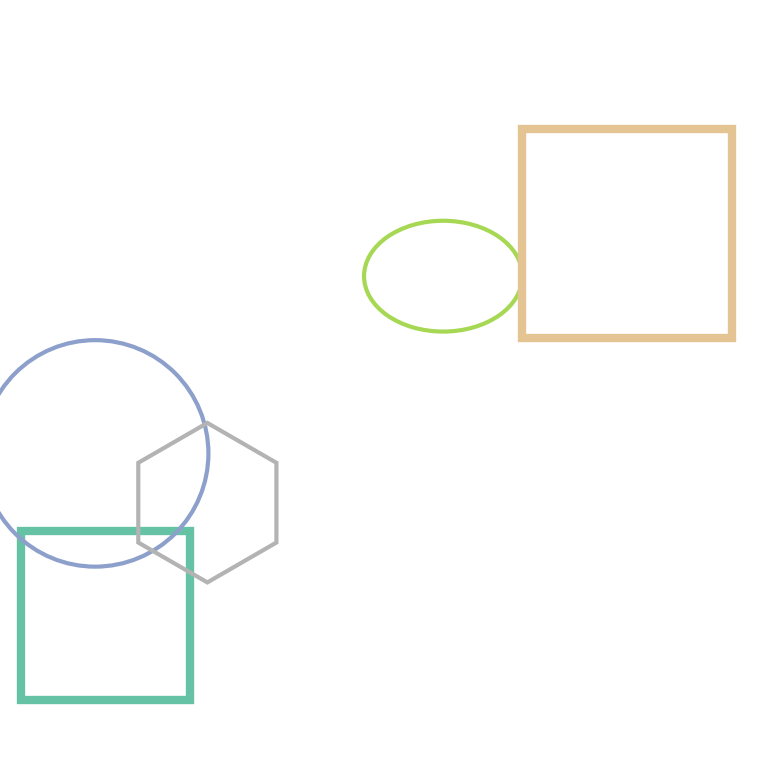[{"shape": "square", "thickness": 3, "radius": 0.55, "center": [0.137, 0.2]}, {"shape": "circle", "thickness": 1.5, "radius": 0.74, "center": [0.124, 0.411]}, {"shape": "oval", "thickness": 1.5, "radius": 0.51, "center": [0.576, 0.641]}, {"shape": "square", "thickness": 3, "radius": 0.68, "center": [0.814, 0.697]}, {"shape": "hexagon", "thickness": 1.5, "radius": 0.52, "center": [0.269, 0.347]}]